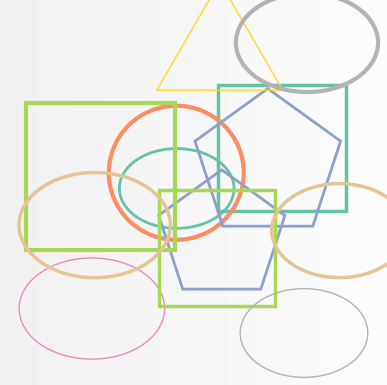[{"shape": "oval", "thickness": 2, "radius": 0.74, "center": [0.456, 0.511]}, {"shape": "square", "thickness": 2.5, "radius": 0.82, "center": [0.727, 0.616]}, {"shape": "circle", "thickness": 3, "radius": 0.87, "center": [0.455, 0.551]}, {"shape": "pentagon", "thickness": 2, "radius": 0.99, "center": [0.691, 0.572]}, {"shape": "pentagon", "thickness": 2, "radius": 0.86, "center": [0.572, 0.388]}, {"shape": "oval", "thickness": 1, "radius": 0.94, "center": [0.237, 0.199]}, {"shape": "square", "thickness": 3, "radius": 0.96, "center": [0.26, 0.542]}, {"shape": "square", "thickness": 2.5, "radius": 0.75, "center": [0.559, 0.357]}, {"shape": "triangle", "thickness": 1, "radius": 0.94, "center": [0.567, 0.86]}, {"shape": "oval", "thickness": 2.5, "radius": 0.87, "center": [0.876, 0.401]}, {"shape": "oval", "thickness": 2.5, "radius": 0.98, "center": [0.244, 0.415]}, {"shape": "oval", "thickness": 1, "radius": 0.82, "center": [0.784, 0.135]}, {"shape": "oval", "thickness": 3, "radius": 0.92, "center": [0.792, 0.889]}]